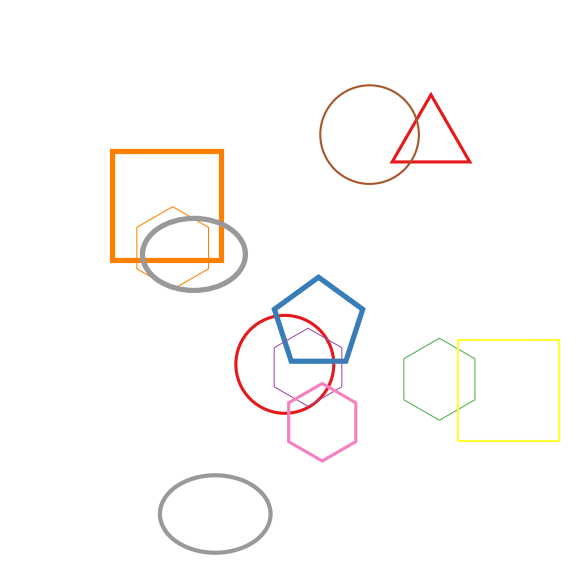[{"shape": "triangle", "thickness": 1.5, "radius": 0.39, "center": [0.746, 0.758]}, {"shape": "circle", "thickness": 1.5, "radius": 0.42, "center": [0.493, 0.368]}, {"shape": "pentagon", "thickness": 2.5, "radius": 0.4, "center": [0.552, 0.439]}, {"shape": "hexagon", "thickness": 0.5, "radius": 0.36, "center": [0.761, 0.342]}, {"shape": "hexagon", "thickness": 0.5, "radius": 0.34, "center": [0.533, 0.363]}, {"shape": "square", "thickness": 2.5, "radius": 0.47, "center": [0.289, 0.643]}, {"shape": "hexagon", "thickness": 0.5, "radius": 0.36, "center": [0.299, 0.57]}, {"shape": "square", "thickness": 1, "radius": 0.44, "center": [0.88, 0.323]}, {"shape": "circle", "thickness": 1, "radius": 0.43, "center": [0.64, 0.766]}, {"shape": "hexagon", "thickness": 1.5, "radius": 0.34, "center": [0.558, 0.268]}, {"shape": "oval", "thickness": 2.5, "radius": 0.45, "center": [0.336, 0.559]}, {"shape": "oval", "thickness": 2, "radius": 0.48, "center": [0.373, 0.109]}]